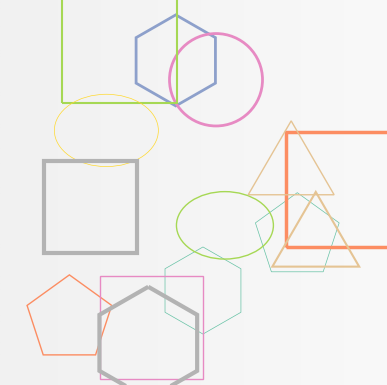[{"shape": "hexagon", "thickness": 0.5, "radius": 0.57, "center": [0.524, 0.245]}, {"shape": "pentagon", "thickness": 0.5, "radius": 0.57, "center": [0.767, 0.386]}, {"shape": "pentagon", "thickness": 1, "radius": 0.57, "center": [0.179, 0.171]}, {"shape": "square", "thickness": 2.5, "radius": 0.75, "center": [0.887, 0.508]}, {"shape": "hexagon", "thickness": 2, "radius": 0.59, "center": [0.454, 0.843]}, {"shape": "square", "thickness": 1, "radius": 0.66, "center": [0.39, 0.15]}, {"shape": "circle", "thickness": 2, "radius": 0.6, "center": [0.557, 0.793]}, {"shape": "square", "thickness": 1.5, "radius": 0.74, "center": [0.309, 0.881]}, {"shape": "oval", "thickness": 1, "radius": 0.63, "center": [0.58, 0.415]}, {"shape": "oval", "thickness": 0.5, "radius": 0.67, "center": [0.274, 0.661]}, {"shape": "triangle", "thickness": 1.5, "radius": 0.65, "center": [0.815, 0.372]}, {"shape": "triangle", "thickness": 1, "radius": 0.64, "center": [0.751, 0.558]}, {"shape": "hexagon", "thickness": 3, "radius": 0.73, "center": [0.383, 0.109]}, {"shape": "square", "thickness": 3, "radius": 0.6, "center": [0.233, 0.463]}]